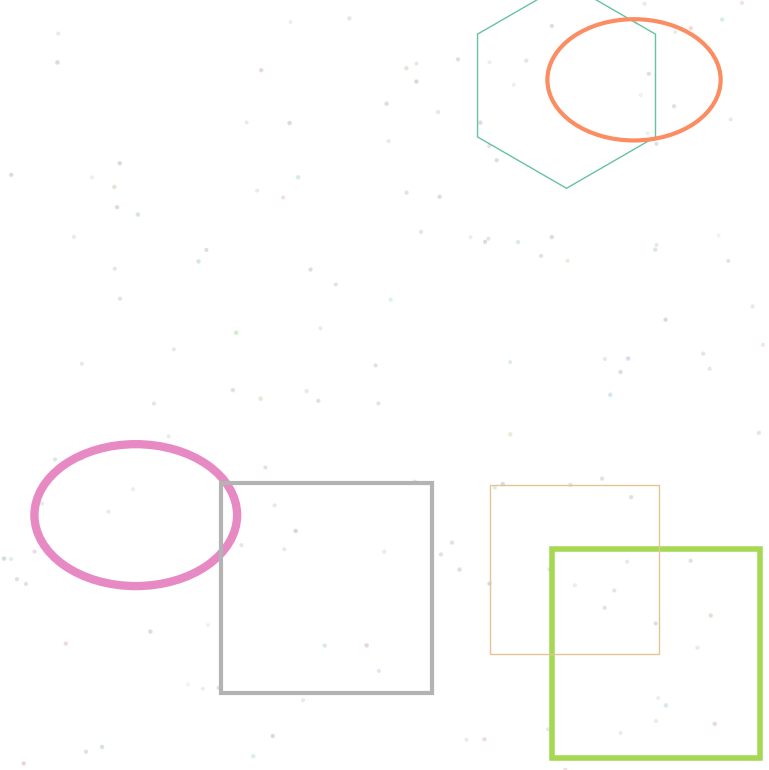[{"shape": "hexagon", "thickness": 0.5, "radius": 0.67, "center": [0.736, 0.889]}, {"shape": "oval", "thickness": 1.5, "radius": 0.56, "center": [0.823, 0.896]}, {"shape": "oval", "thickness": 3, "radius": 0.66, "center": [0.176, 0.331]}, {"shape": "square", "thickness": 2, "radius": 0.68, "center": [0.851, 0.151]}, {"shape": "square", "thickness": 0.5, "radius": 0.55, "center": [0.746, 0.26]}, {"shape": "square", "thickness": 1.5, "radius": 0.68, "center": [0.424, 0.237]}]